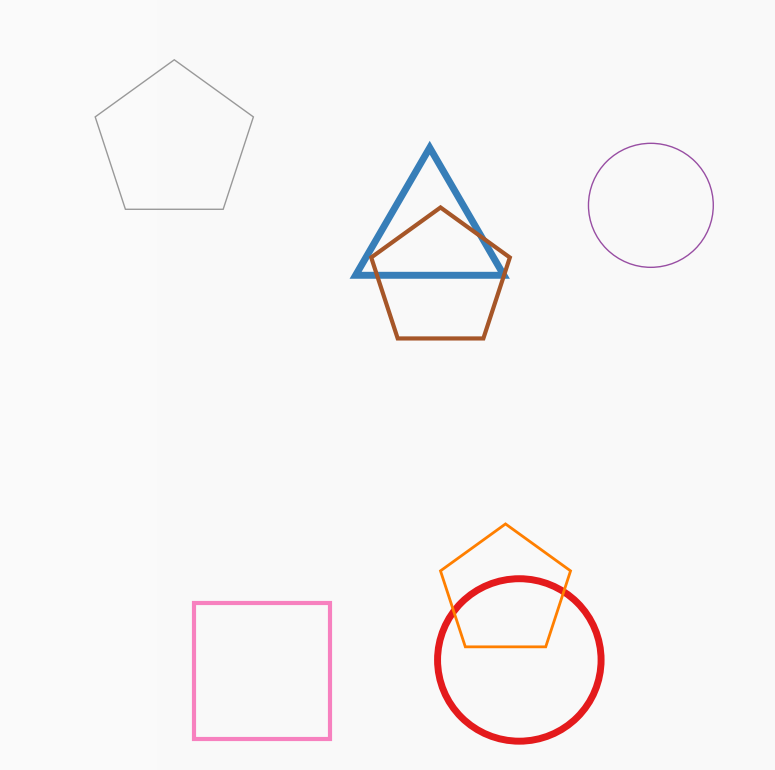[{"shape": "circle", "thickness": 2.5, "radius": 0.53, "center": [0.67, 0.143]}, {"shape": "triangle", "thickness": 2.5, "radius": 0.55, "center": [0.554, 0.698]}, {"shape": "circle", "thickness": 0.5, "radius": 0.4, "center": [0.84, 0.733]}, {"shape": "pentagon", "thickness": 1, "radius": 0.44, "center": [0.652, 0.231]}, {"shape": "pentagon", "thickness": 1.5, "radius": 0.47, "center": [0.568, 0.637]}, {"shape": "square", "thickness": 1.5, "radius": 0.44, "center": [0.338, 0.129]}, {"shape": "pentagon", "thickness": 0.5, "radius": 0.54, "center": [0.225, 0.815]}]